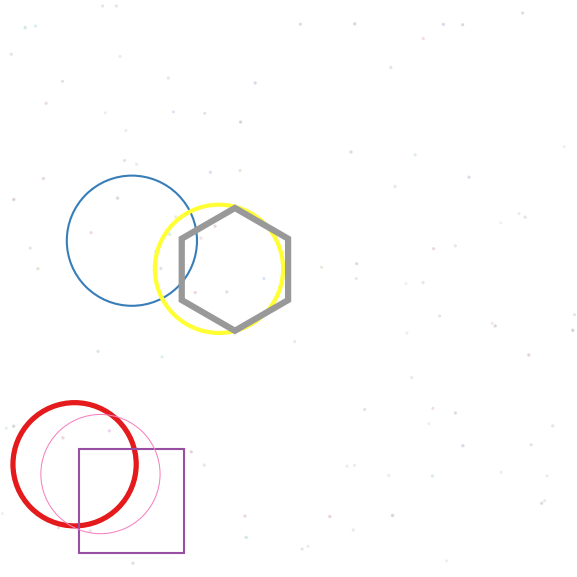[{"shape": "circle", "thickness": 2.5, "radius": 0.53, "center": [0.129, 0.195]}, {"shape": "circle", "thickness": 1, "radius": 0.56, "center": [0.228, 0.582]}, {"shape": "square", "thickness": 1, "radius": 0.45, "center": [0.228, 0.132]}, {"shape": "circle", "thickness": 2, "radius": 0.56, "center": [0.379, 0.534]}, {"shape": "circle", "thickness": 0.5, "radius": 0.52, "center": [0.174, 0.178]}, {"shape": "hexagon", "thickness": 3, "radius": 0.53, "center": [0.407, 0.533]}]